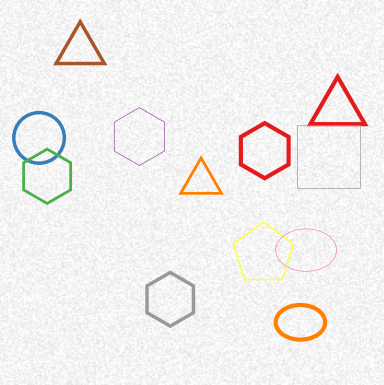[{"shape": "triangle", "thickness": 3, "radius": 0.41, "center": [0.877, 0.718]}, {"shape": "hexagon", "thickness": 3, "radius": 0.36, "center": [0.688, 0.609]}, {"shape": "circle", "thickness": 2.5, "radius": 0.33, "center": [0.102, 0.642]}, {"shape": "hexagon", "thickness": 2, "radius": 0.35, "center": [0.122, 0.542]}, {"shape": "hexagon", "thickness": 0.5, "radius": 0.38, "center": [0.362, 0.645]}, {"shape": "triangle", "thickness": 2, "radius": 0.31, "center": [0.522, 0.528]}, {"shape": "oval", "thickness": 3, "radius": 0.32, "center": [0.78, 0.163]}, {"shape": "pentagon", "thickness": 1, "radius": 0.41, "center": [0.684, 0.34]}, {"shape": "triangle", "thickness": 2.5, "radius": 0.36, "center": [0.208, 0.871]}, {"shape": "oval", "thickness": 0.5, "radius": 0.39, "center": [0.795, 0.35]}, {"shape": "square", "thickness": 0.5, "radius": 0.41, "center": [0.853, 0.593]}, {"shape": "hexagon", "thickness": 2.5, "radius": 0.35, "center": [0.442, 0.223]}]